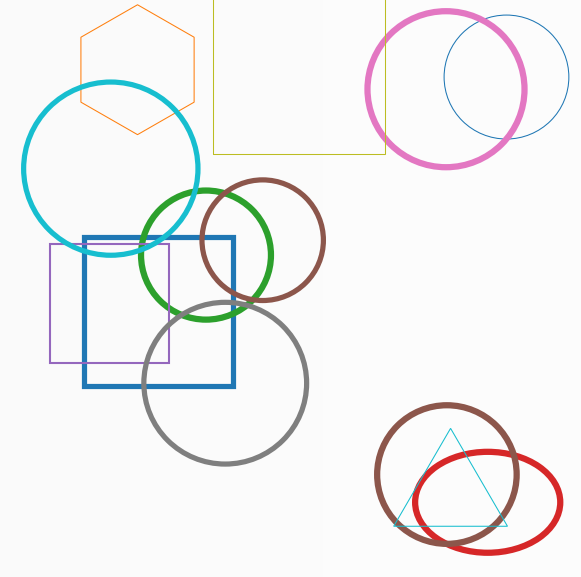[{"shape": "circle", "thickness": 0.5, "radius": 0.54, "center": [0.871, 0.866]}, {"shape": "square", "thickness": 2.5, "radius": 0.64, "center": [0.273, 0.46]}, {"shape": "hexagon", "thickness": 0.5, "radius": 0.56, "center": [0.237, 0.878]}, {"shape": "circle", "thickness": 3, "radius": 0.56, "center": [0.354, 0.557]}, {"shape": "oval", "thickness": 3, "radius": 0.62, "center": [0.839, 0.129]}, {"shape": "square", "thickness": 1, "radius": 0.51, "center": [0.189, 0.474]}, {"shape": "circle", "thickness": 2.5, "radius": 0.52, "center": [0.452, 0.583]}, {"shape": "circle", "thickness": 3, "radius": 0.6, "center": [0.769, 0.177]}, {"shape": "circle", "thickness": 3, "radius": 0.68, "center": [0.767, 0.845]}, {"shape": "circle", "thickness": 2.5, "radius": 0.7, "center": [0.388, 0.336]}, {"shape": "square", "thickness": 0.5, "radius": 0.74, "center": [0.515, 0.88]}, {"shape": "circle", "thickness": 2.5, "radius": 0.75, "center": [0.191, 0.707]}, {"shape": "triangle", "thickness": 0.5, "radius": 0.57, "center": [0.775, 0.144]}]